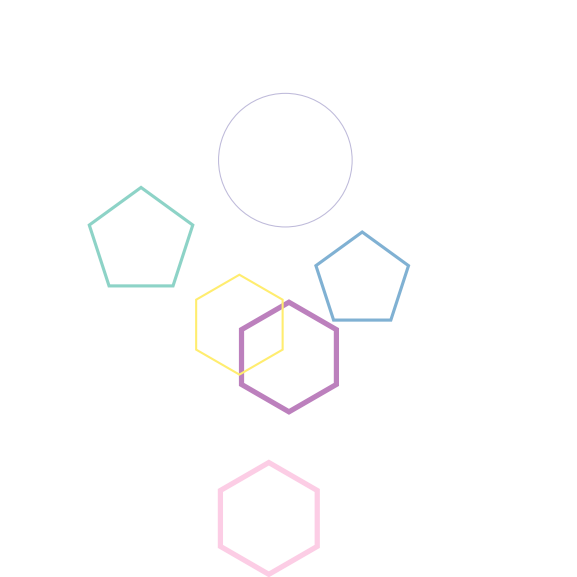[{"shape": "pentagon", "thickness": 1.5, "radius": 0.47, "center": [0.244, 0.58]}, {"shape": "circle", "thickness": 0.5, "radius": 0.58, "center": [0.494, 0.722]}, {"shape": "pentagon", "thickness": 1.5, "radius": 0.42, "center": [0.627, 0.513]}, {"shape": "hexagon", "thickness": 2.5, "radius": 0.48, "center": [0.465, 0.101]}, {"shape": "hexagon", "thickness": 2.5, "radius": 0.47, "center": [0.5, 0.381]}, {"shape": "hexagon", "thickness": 1, "radius": 0.43, "center": [0.415, 0.437]}]